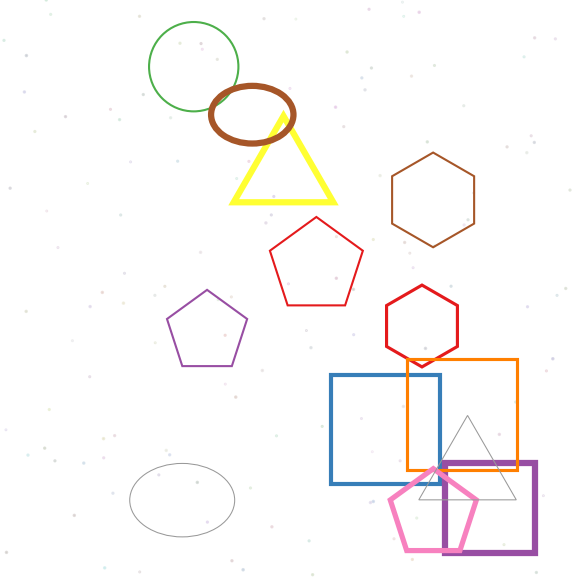[{"shape": "hexagon", "thickness": 1.5, "radius": 0.35, "center": [0.731, 0.435]}, {"shape": "pentagon", "thickness": 1, "radius": 0.42, "center": [0.548, 0.539]}, {"shape": "square", "thickness": 2, "radius": 0.47, "center": [0.668, 0.255]}, {"shape": "circle", "thickness": 1, "radius": 0.39, "center": [0.335, 0.884]}, {"shape": "square", "thickness": 3, "radius": 0.39, "center": [0.848, 0.12]}, {"shape": "pentagon", "thickness": 1, "radius": 0.36, "center": [0.359, 0.424]}, {"shape": "square", "thickness": 1.5, "radius": 0.48, "center": [0.8, 0.281]}, {"shape": "triangle", "thickness": 3, "radius": 0.5, "center": [0.491, 0.699]}, {"shape": "oval", "thickness": 3, "radius": 0.36, "center": [0.437, 0.801]}, {"shape": "hexagon", "thickness": 1, "radius": 0.41, "center": [0.75, 0.653]}, {"shape": "pentagon", "thickness": 2.5, "radius": 0.39, "center": [0.75, 0.109]}, {"shape": "triangle", "thickness": 0.5, "radius": 0.49, "center": [0.81, 0.182]}, {"shape": "oval", "thickness": 0.5, "radius": 0.45, "center": [0.316, 0.133]}]